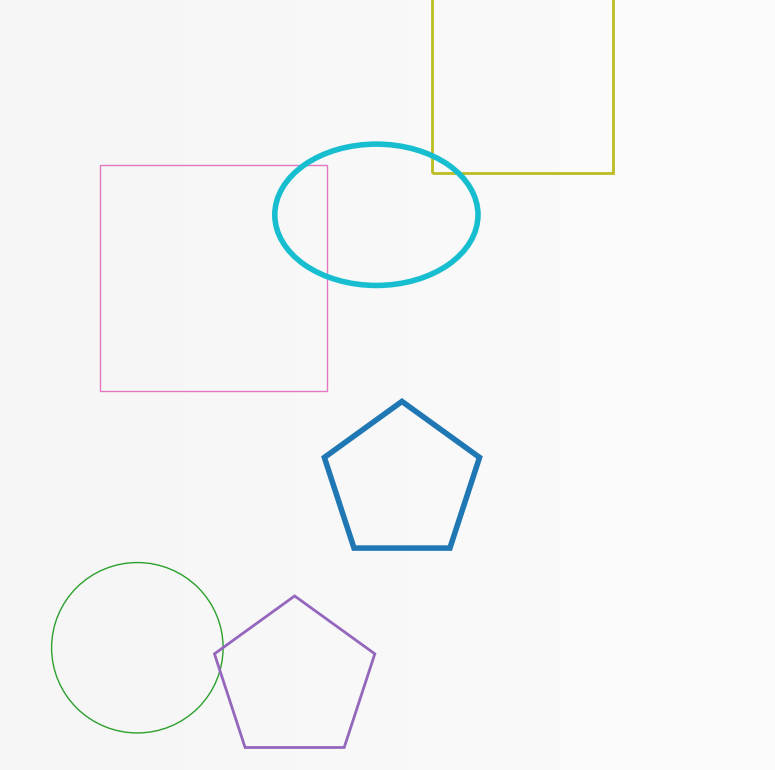[{"shape": "pentagon", "thickness": 2, "radius": 0.53, "center": [0.519, 0.373]}, {"shape": "circle", "thickness": 0.5, "radius": 0.55, "center": [0.177, 0.159]}, {"shape": "pentagon", "thickness": 1, "radius": 0.54, "center": [0.38, 0.117]}, {"shape": "square", "thickness": 0.5, "radius": 0.73, "center": [0.276, 0.639]}, {"shape": "square", "thickness": 1, "radius": 0.59, "center": [0.674, 0.892]}, {"shape": "oval", "thickness": 2, "radius": 0.66, "center": [0.486, 0.721]}]